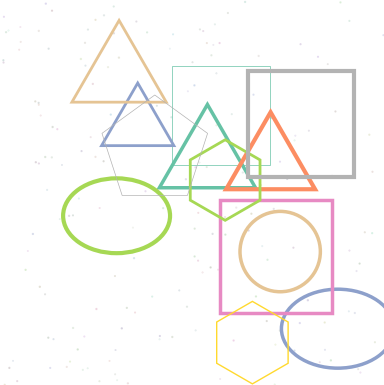[{"shape": "triangle", "thickness": 2.5, "radius": 0.72, "center": [0.539, 0.584]}, {"shape": "square", "thickness": 0.5, "radius": 0.64, "center": [0.573, 0.7]}, {"shape": "triangle", "thickness": 3, "radius": 0.67, "center": [0.703, 0.575]}, {"shape": "triangle", "thickness": 2, "radius": 0.54, "center": [0.358, 0.676]}, {"shape": "oval", "thickness": 2.5, "radius": 0.73, "center": [0.877, 0.146]}, {"shape": "square", "thickness": 2.5, "radius": 0.73, "center": [0.717, 0.334]}, {"shape": "oval", "thickness": 3, "radius": 0.69, "center": [0.303, 0.44]}, {"shape": "hexagon", "thickness": 2, "radius": 0.52, "center": [0.585, 0.532]}, {"shape": "hexagon", "thickness": 1, "radius": 0.54, "center": [0.656, 0.11]}, {"shape": "triangle", "thickness": 2, "radius": 0.71, "center": [0.309, 0.805]}, {"shape": "circle", "thickness": 2.5, "radius": 0.52, "center": [0.728, 0.347]}, {"shape": "pentagon", "thickness": 0.5, "radius": 0.72, "center": [0.402, 0.609]}, {"shape": "square", "thickness": 3, "radius": 0.69, "center": [0.782, 0.678]}]